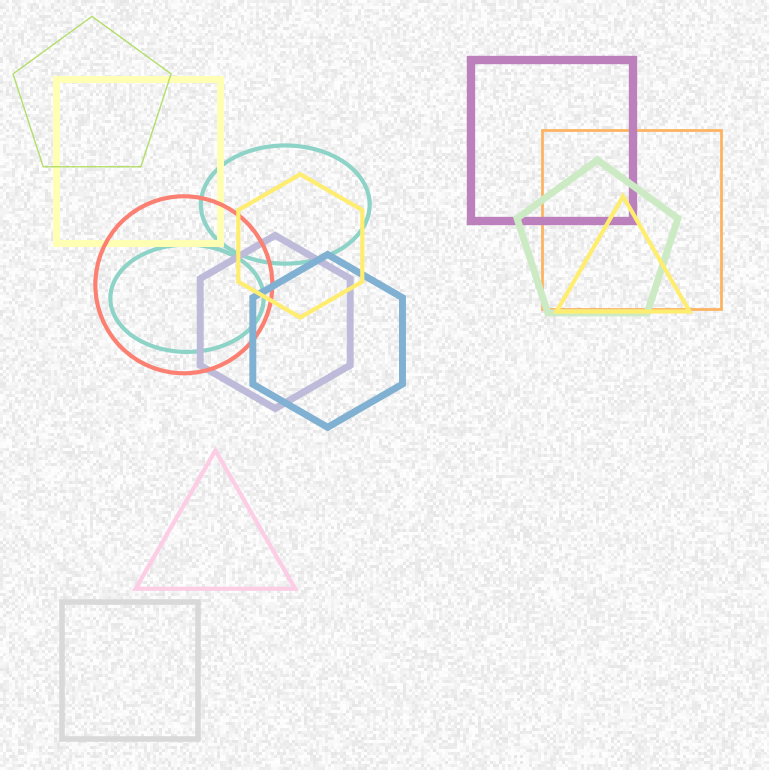[{"shape": "oval", "thickness": 1.5, "radius": 0.55, "center": [0.37, 0.734]}, {"shape": "oval", "thickness": 1.5, "radius": 0.5, "center": [0.243, 0.613]}, {"shape": "square", "thickness": 2.5, "radius": 0.53, "center": [0.179, 0.791]}, {"shape": "hexagon", "thickness": 2.5, "radius": 0.56, "center": [0.357, 0.582]}, {"shape": "circle", "thickness": 1.5, "radius": 0.57, "center": [0.239, 0.63]}, {"shape": "hexagon", "thickness": 2.5, "radius": 0.56, "center": [0.426, 0.557]}, {"shape": "square", "thickness": 1, "radius": 0.58, "center": [0.821, 0.715]}, {"shape": "pentagon", "thickness": 0.5, "radius": 0.54, "center": [0.12, 0.871]}, {"shape": "triangle", "thickness": 1.5, "radius": 0.6, "center": [0.28, 0.295]}, {"shape": "square", "thickness": 2, "radius": 0.44, "center": [0.169, 0.129]}, {"shape": "square", "thickness": 3, "radius": 0.53, "center": [0.717, 0.818]}, {"shape": "pentagon", "thickness": 2.5, "radius": 0.55, "center": [0.776, 0.682]}, {"shape": "hexagon", "thickness": 1.5, "radius": 0.46, "center": [0.39, 0.681]}, {"shape": "triangle", "thickness": 1.5, "radius": 0.5, "center": [0.809, 0.645]}]